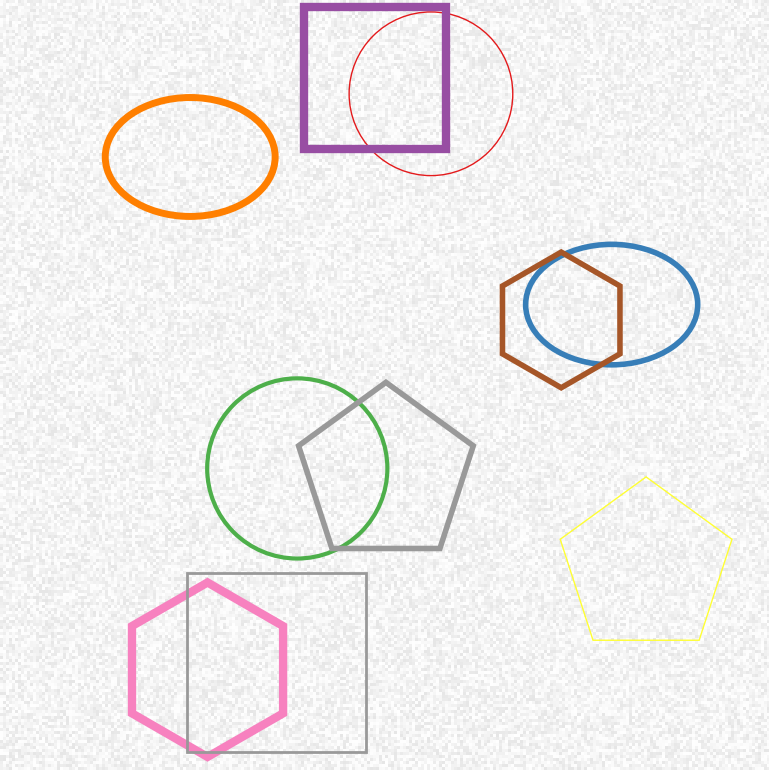[{"shape": "circle", "thickness": 0.5, "radius": 0.53, "center": [0.56, 0.878]}, {"shape": "oval", "thickness": 2, "radius": 0.56, "center": [0.794, 0.604]}, {"shape": "circle", "thickness": 1.5, "radius": 0.58, "center": [0.386, 0.392]}, {"shape": "square", "thickness": 3, "radius": 0.46, "center": [0.487, 0.898]}, {"shape": "oval", "thickness": 2.5, "radius": 0.55, "center": [0.247, 0.796]}, {"shape": "pentagon", "thickness": 0.5, "radius": 0.59, "center": [0.839, 0.263]}, {"shape": "hexagon", "thickness": 2, "radius": 0.44, "center": [0.729, 0.584]}, {"shape": "hexagon", "thickness": 3, "radius": 0.57, "center": [0.27, 0.13]}, {"shape": "square", "thickness": 1, "radius": 0.58, "center": [0.359, 0.139]}, {"shape": "pentagon", "thickness": 2, "radius": 0.6, "center": [0.501, 0.384]}]